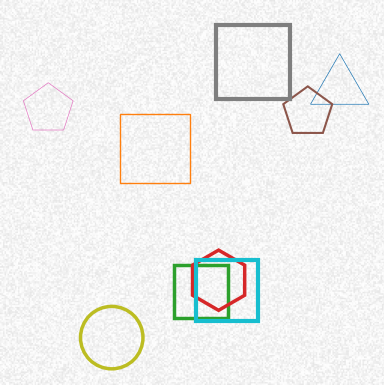[{"shape": "triangle", "thickness": 0.5, "radius": 0.44, "center": [0.882, 0.773]}, {"shape": "square", "thickness": 1, "radius": 0.45, "center": [0.403, 0.615]}, {"shape": "square", "thickness": 2.5, "radius": 0.35, "center": [0.522, 0.242]}, {"shape": "hexagon", "thickness": 2.5, "radius": 0.39, "center": [0.568, 0.272]}, {"shape": "pentagon", "thickness": 1.5, "radius": 0.33, "center": [0.799, 0.709]}, {"shape": "pentagon", "thickness": 0.5, "radius": 0.34, "center": [0.125, 0.717]}, {"shape": "square", "thickness": 3, "radius": 0.48, "center": [0.656, 0.84]}, {"shape": "circle", "thickness": 2.5, "radius": 0.41, "center": [0.29, 0.123]}, {"shape": "square", "thickness": 3, "radius": 0.4, "center": [0.589, 0.246]}]